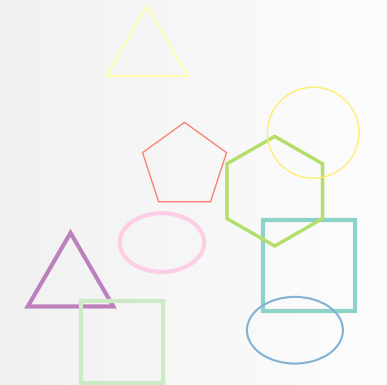[{"shape": "square", "thickness": 3, "radius": 0.59, "center": [0.798, 0.31]}, {"shape": "triangle", "thickness": 1.5, "radius": 0.61, "center": [0.379, 0.863]}, {"shape": "pentagon", "thickness": 1, "radius": 0.57, "center": [0.476, 0.568]}, {"shape": "oval", "thickness": 1.5, "radius": 0.62, "center": [0.761, 0.142]}, {"shape": "hexagon", "thickness": 2.5, "radius": 0.71, "center": [0.709, 0.503]}, {"shape": "oval", "thickness": 3, "radius": 0.54, "center": [0.418, 0.37]}, {"shape": "triangle", "thickness": 3, "radius": 0.64, "center": [0.182, 0.268]}, {"shape": "square", "thickness": 3, "radius": 0.53, "center": [0.315, 0.111]}, {"shape": "circle", "thickness": 1, "radius": 0.59, "center": [0.808, 0.655]}]